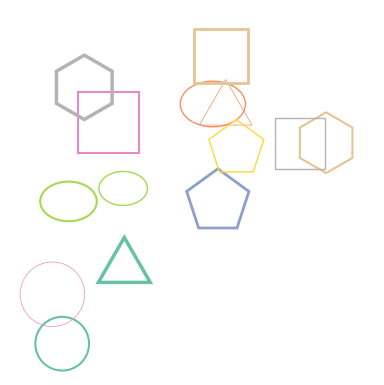[{"shape": "triangle", "thickness": 2.5, "radius": 0.39, "center": [0.323, 0.305]}, {"shape": "circle", "thickness": 1.5, "radius": 0.35, "center": [0.162, 0.107]}, {"shape": "triangle", "thickness": 0.5, "radius": 0.39, "center": [0.586, 0.715]}, {"shape": "oval", "thickness": 1, "radius": 0.42, "center": [0.553, 0.73]}, {"shape": "pentagon", "thickness": 2, "radius": 0.42, "center": [0.566, 0.477]}, {"shape": "circle", "thickness": 0.5, "radius": 0.42, "center": [0.136, 0.236]}, {"shape": "square", "thickness": 1.5, "radius": 0.4, "center": [0.281, 0.682]}, {"shape": "oval", "thickness": 1.5, "radius": 0.37, "center": [0.178, 0.477]}, {"shape": "oval", "thickness": 1, "radius": 0.32, "center": [0.32, 0.511]}, {"shape": "pentagon", "thickness": 1, "radius": 0.38, "center": [0.614, 0.614]}, {"shape": "hexagon", "thickness": 1.5, "radius": 0.39, "center": [0.847, 0.629]}, {"shape": "square", "thickness": 2, "radius": 0.35, "center": [0.575, 0.854]}, {"shape": "square", "thickness": 1, "radius": 0.33, "center": [0.78, 0.628]}, {"shape": "hexagon", "thickness": 2.5, "radius": 0.42, "center": [0.219, 0.773]}]